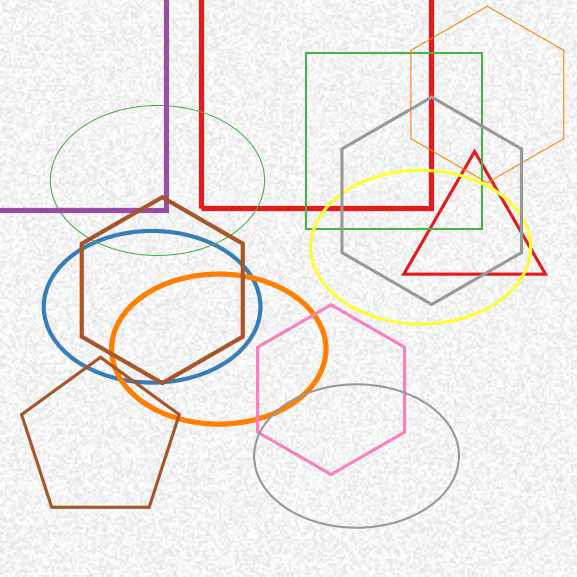[{"shape": "triangle", "thickness": 1.5, "radius": 0.71, "center": [0.822, 0.595]}, {"shape": "square", "thickness": 2.5, "radius": 1.0, "center": [0.547, 0.839]}, {"shape": "oval", "thickness": 2, "radius": 0.94, "center": [0.263, 0.468]}, {"shape": "square", "thickness": 1, "radius": 0.76, "center": [0.682, 0.755]}, {"shape": "oval", "thickness": 0.5, "radius": 0.93, "center": [0.273, 0.687]}, {"shape": "square", "thickness": 2.5, "radius": 0.93, "center": [0.102, 0.822]}, {"shape": "oval", "thickness": 2.5, "radius": 0.93, "center": [0.379, 0.395]}, {"shape": "hexagon", "thickness": 0.5, "radius": 0.76, "center": [0.844, 0.835]}, {"shape": "oval", "thickness": 1.5, "radius": 0.95, "center": [0.729, 0.571]}, {"shape": "hexagon", "thickness": 2, "radius": 0.8, "center": [0.281, 0.497]}, {"shape": "pentagon", "thickness": 1.5, "radius": 0.72, "center": [0.174, 0.237]}, {"shape": "hexagon", "thickness": 1.5, "radius": 0.73, "center": [0.573, 0.324]}, {"shape": "oval", "thickness": 1, "radius": 0.89, "center": [0.617, 0.209]}, {"shape": "hexagon", "thickness": 1.5, "radius": 0.9, "center": [0.748, 0.652]}]